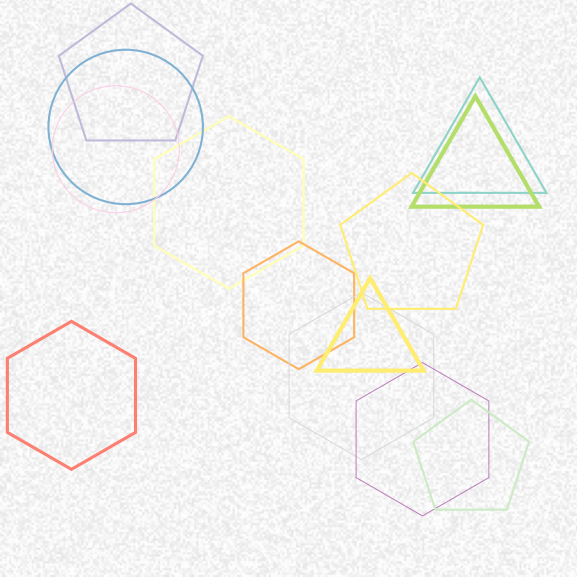[{"shape": "triangle", "thickness": 1, "radius": 0.67, "center": [0.831, 0.732]}, {"shape": "hexagon", "thickness": 1, "radius": 0.75, "center": [0.396, 0.649]}, {"shape": "pentagon", "thickness": 1, "radius": 0.66, "center": [0.227, 0.862]}, {"shape": "hexagon", "thickness": 1.5, "radius": 0.64, "center": [0.124, 0.315]}, {"shape": "circle", "thickness": 1, "radius": 0.67, "center": [0.218, 0.779]}, {"shape": "hexagon", "thickness": 1, "radius": 0.55, "center": [0.517, 0.471]}, {"shape": "triangle", "thickness": 2, "radius": 0.64, "center": [0.823, 0.705]}, {"shape": "circle", "thickness": 0.5, "radius": 0.55, "center": [0.2, 0.741]}, {"shape": "hexagon", "thickness": 0.5, "radius": 0.72, "center": [0.626, 0.348]}, {"shape": "hexagon", "thickness": 0.5, "radius": 0.66, "center": [0.732, 0.238]}, {"shape": "pentagon", "thickness": 1, "radius": 0.53, "center": [0.816, 0.202]}, {"shape": "triangle", "thickness": 2, "radius": 0.53, "center": [0.641, 0.411]}, {"shape": "pentagon", "thickness": 1, "radius": 0.65, "center": [0.713, 0.57]}]